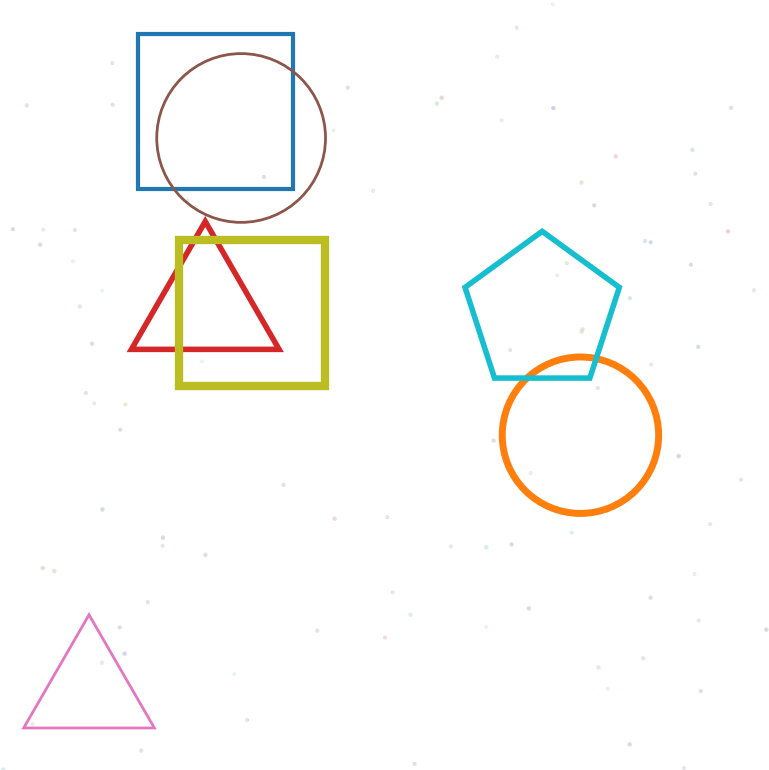[{"shape": "square", "thickness": 1.5, "radius": 0.5, "center": [0.28, 0.855]}, {"shape": "circle", "thickness": 2.5, "radius": 0.51, "center": [0.754, 0.435]}, {"shape": "triangle", "thickness": 2, "radius": 0.55, "center": [0.267, 0.602]}, {"shape": "circle", "thickness": 1, "radius": 0.55, "center": [0.313, 0.821]}, {"shape": "triangle", "thickness": 1, "radius": 0.49, "center": [0.116, 0.104]}, {"shape": "square", "thickness": 3, "radius": 0.47, "center": [0.327, 0.593]}, {"shape": "pentagon", "thickness": 2, "radius": 0.53, "center": [0.704, 0.594]}]